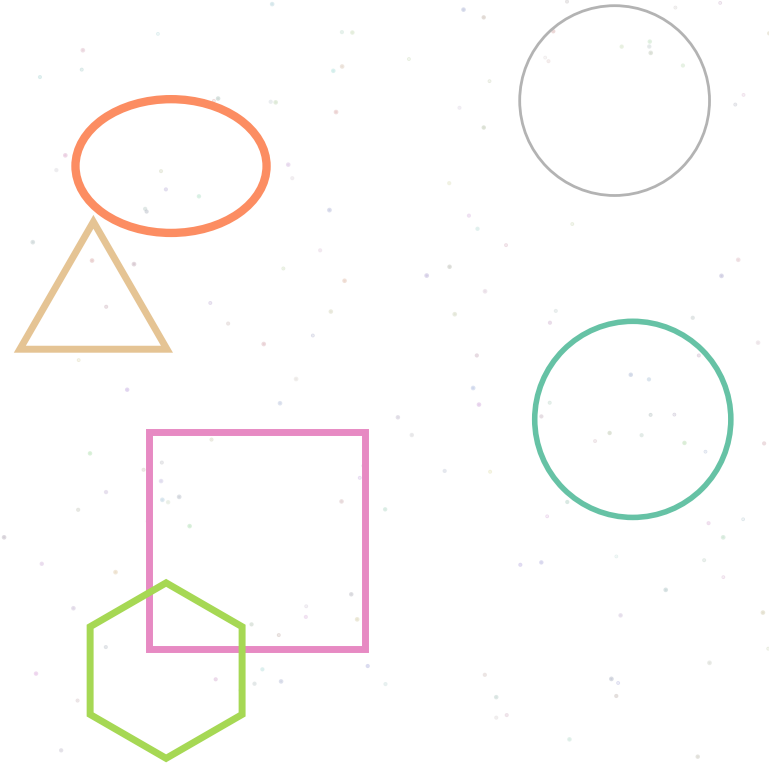[{"shape": "circle", "thickness": 2, "radius": 0.64, "center": [0.822, 0.455]}, {"shape": "oval", "thickness": 3, "radius": 0.62, "center": [0.222, 0.784]}, {"shape": "square", "thickness": 2.5, "radius": 0.7, "center": [0.334, 0.298]}, {"shape": "hexagon", "thickness": 2.5, "radius": 0.57, "center": [0.216, 0.129]}, {"shape": "triangle", "thickness": 2.5, "radius": 0.55, "center": [0.121, 0.602]}, {"shape": "circle", "thickness": 1, "radius": 0.62, "center": [0.798, 0.869]}]